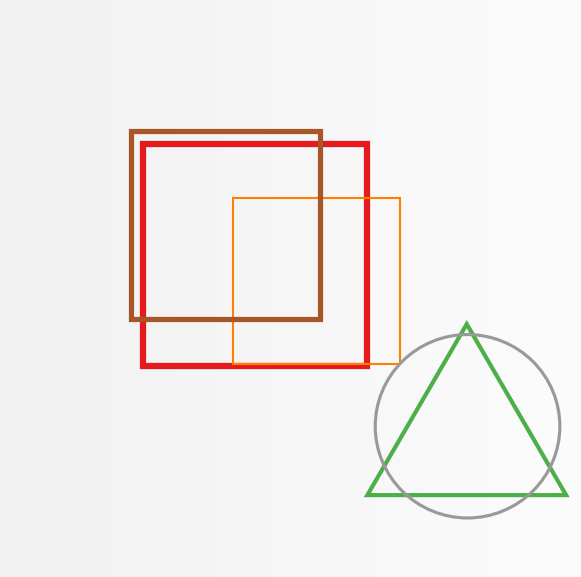[{"shape": "square", "thickness": 3, "radius": 0.96, "center": [0.438, 0.557]}, {"shape": "triangle", "thickness": 2, "radius": 0.99, "center": [0.803, 0.24]}, {"shape": "square", "thickness": 1, "radius": 0.72, "center": [0.544, 0.512]}, {"shape": "square", "thickness": 2.5, "radius": 0.81, "center": [0.388, 0.609]}, {"shape": "circle", "thickness": 1.5, "radius": 0.79, "center": [0.804, 0.261]}]